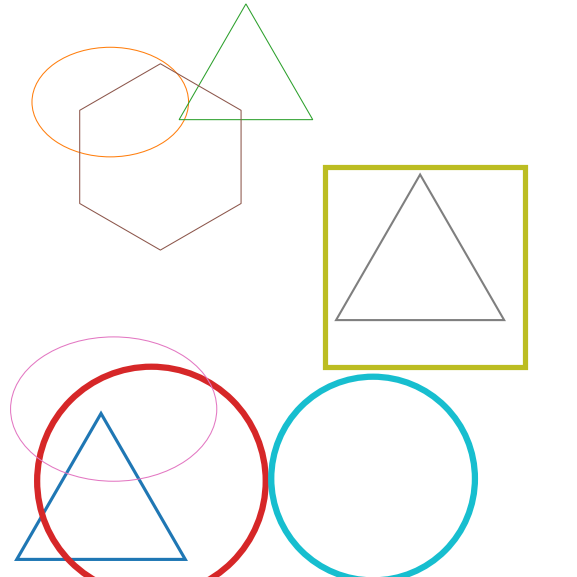[{"shape": "triangle", "thickness": 1.5, "radius": 0.84, "center": [0.175, 0.115]}, {"shape": "oval", "thickness": 0.5, "radius": 0.68, "center": [0.191, 0.822]}, {"shape": "triangle", "thickness": 0.5, "radius": 0.67, "center": [0.426, 0.859]}, {"shape": "circle", "thickness": 3, "radius": 0.99, "center": [0.262, 0.166]}, {"shape": "hexagon", "thickness": 0.5, "radius": 0.81, "center": [0.278, 0.727]}, {"shape": "oval", "thickness": 0.5, "radius": 0.89, "center": [0.197, 0.291]}, {"shape": "triangle", "thickness": 1, "radius": 0.84, "center": [0.727, 0.529]}, {"shape": "square", "thickness": 2.5, "radius": 0.86, "center": [0.736, 0.537]}, {"shape": "circle", "thickness": 3, "radius": 0.88, "center": [0.646, 0.17]}]